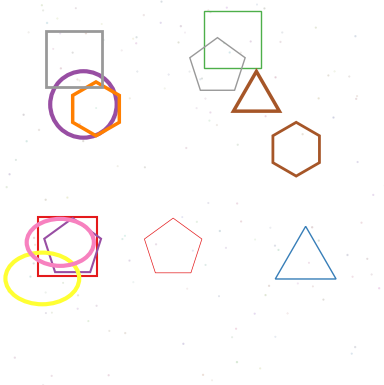[{"shape": "square", "thickness": 1.5, "radius": 0.39, "center": [0.176, 0.359]}, {"shape": "pentagon", "thickness": 0.5, "radius": 0.39, "center": [0.45, 0.355]}, {"shape": "triangle", "thickness": 1, "radius": 0.46, "center": [0.794, 0.321]}, {"shape": "square", "thickness": 1, "radius": 0.37, "center": [0.605, 0.898]}, {"shape": "circle", "thickness": 3, "radius": 0.43, "center": [0.217, 0.729]}, {"shape": "pentagon", "thickness": 1.5, "radius": 0.39, "center": [0.189, 0.356]}, {"shape": "hexagon", "thickness": 2.5, "radius": 0.35, "center": [0.249, 0.717]}, {"shape": "oval", "thickness": 3, "radius": 0.48, "center": [0.11, 0.277]}, {"shape": "triangle", "thickness": 2.5, "radius": 0.34, "center": [0.666, 0.746]}, {"shape": "hexagon", "thickness": 2, "radius": 0.35, "center": [0.769, 0.612]}, {"shape": "oval", "thickness": 3, "radius": 0.44, "center": [0.157, 0.371]}, {"shape": "square", "thickness": 2, "radius": 0.36, "center": [0.192, 0.847]}, {"shape": "pentagon", "thickness": 1, "radius": 0.38, "center": [0.565, 0.827]}]